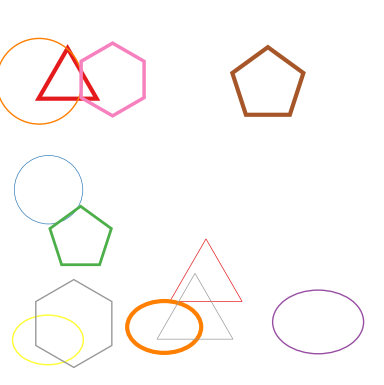[{"shape": "triangle", "thickness": 0.5, "radius": 0.54, "center": [0.535, 0.271]}, {"shape": "triangle", "thickness": 3, "radius": 0.44, "center": [0.176, 0.787]}, {"shape": "circle", "thickness": 0.5, "radius": 0.44, "center": [0.126, 0.507]}, {"shape": "pentagon", "thickness": 2, "radius": 0.42, "center": [0.209, 0.38]}, {"shape": "oval", "thickness": 1, "radius": 0.59, "center": [0.826, 0.164]}, {"shape": "circle", "thickness": 1, "radius": 0.56, "center": [0.102, 0.789]}, {"shape": "oval", "thickness": 3, "radius": 0.48, "center": [0.426, 0.151]}, {"shape": "oval", "thickness": 1, "radius": 0.46, "center": [0.125, 0.117]}, {"shape": "pentagon", "thickness": 3, "radius": 0.49, "center": [0.696, 0.78]}, {"shape": "hexagon", "thickness": 2.5, "radius": 0.47, "center": [0.293, 0.794]}, {"shape": "triangle", "thickness": 0.5, "radius": 0.57, "center": [0.506, 0.176]}, {"shape": "hexagon", "thickness": 1, "radius": 0.57, "center": [0.192, 0.16]}]